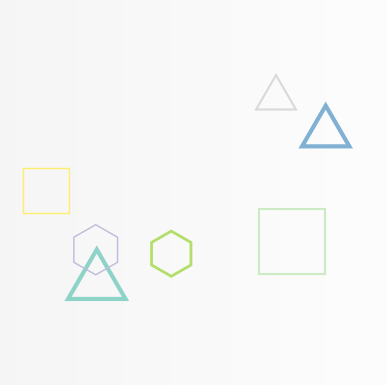[{"shape": "triangle", "thickness": 3, "radius": 0.43, "center": [0.25, 0.266]}, {"shape": "hexagon", "thickness": 1, "radius": 0.33, "center": [0.247, 0.351]}, {"shape": "triangle", "thickness": 3, "radius": 0.35, "center": [0.841, 0.655]}, {"shape": "hexagon", "thickness": 2, "radius": 0.29, "center": [0.442, 0.341]}, {"shape": "triangle", "thickness": 1.5, "radius": 0.3, "center": [0.712, 0.745]}, {"shape": "square", "thickness": 1.5, "radius": 0.42, "center": [0.754, 0.372]}, {"shape": "square", "thickness": 1, "radius": 0.29, "center": [0.119, 0.505]}]